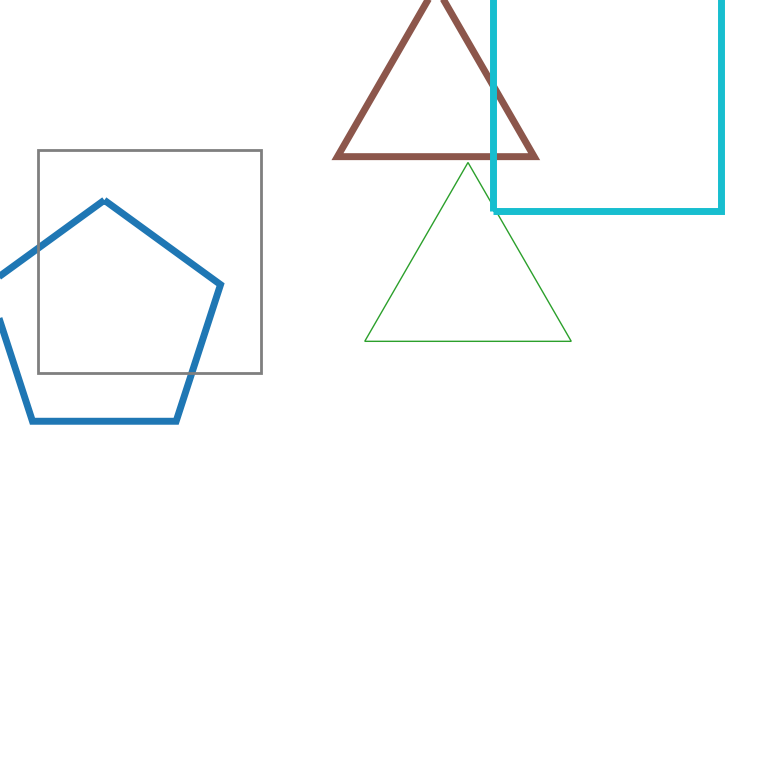[{"shape": "pentagon", "thickness": 2.5, "radius": 0.79, "center": [0.135, 0.581]}, {"shape": "triangle", "thickness": 0.5, "radius": 0.77, "center": [0.608, 0.634]}, {"shape": "triangle", "thickness": 2.5, "radius": 0.74, "center": [0.566, 0.87]}, {"shape": "square", "thickness": 1, "radius": 0.72, "center": [0.195, 0.661]}, {"shape": "square", "thickness": 2.5, "radius": 0.74, "center": [0.788, 0.874]}]